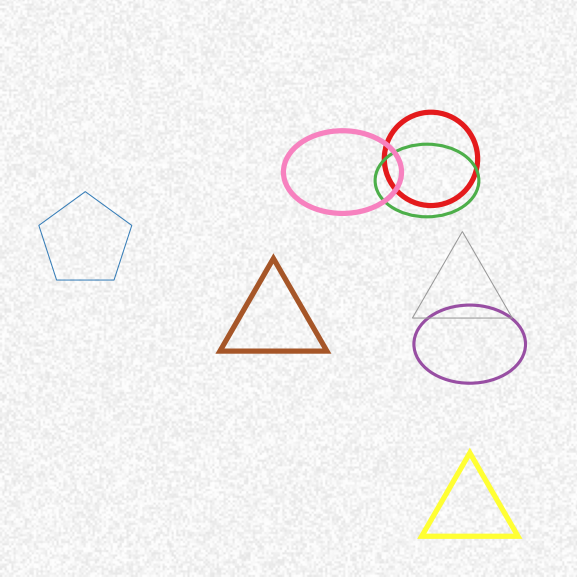[{"shape": "circle", "thickness": 2.5, "radius": 0.4, "center": [0.746, 0.724]}, {"shape": "pentagon", "thickness": 0.5, "radius": 0.42, "center": [0.148, 0.583]}, {"shape": "oval", "thickness": 1.5, "radius": 0.45, "center": [0.739, 0.687]}, {"shape": "oval", "thickness": 1.5, "radius": 0.48, "center": [0.813, 0.403]}, {"shape": "triangle", "thickness": 2.5, "radius": 0.48, "center": [0.814, 0.119]}, {"shape": "triangle", "thickness": 2.5, "radius": 0.53, "center": [0.473, 0.445]}, {"shape": "oval", "thickness": 2.5, "radius": 0.51, "center": [0.593, 0.701]}, {"shape": "triangle", "thickness": 0.5, "radius": 0.5, "center": [0.801, 0.498]}]